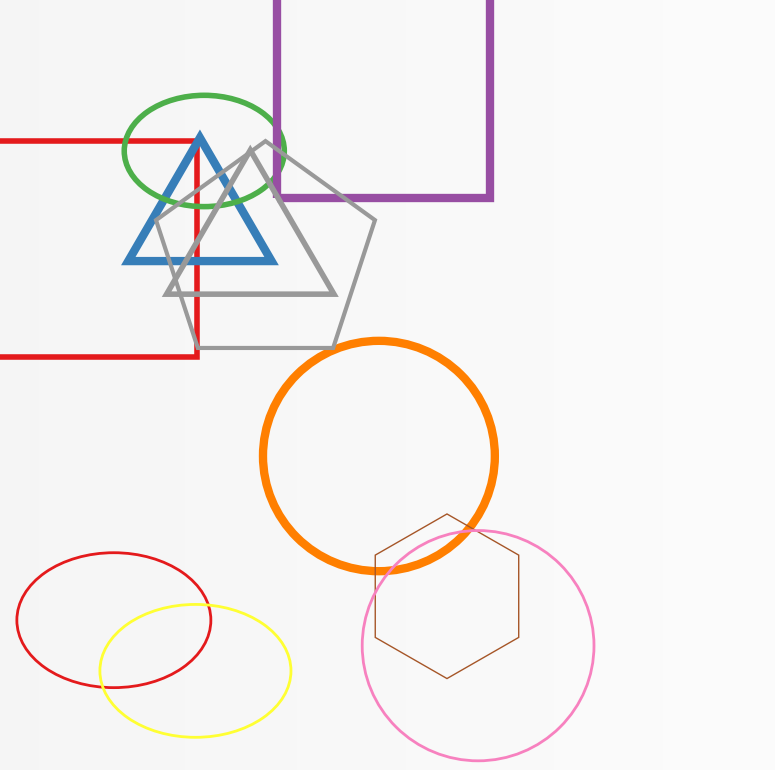[{"shape": "oval", "thickness": 1, "radius": 0.63, "center": [0.147, 0.195]}, {"shape": "square", "thickness": 2, "radius": 0.7, "center": [0.114, 0.676]}, {"shape": "triangle", "thickness": 3, "radius": 0.53, "center": [0.258, 0.714]}, {"shape": "oval", "thickness": 2, "radius": 0.52, "center": [0.264, 0.804]}, {"shape": "square", "thickness": 3, "radius": 0.69, "center": [0.495, 0.881]}, {"shape": "circle", "thickness": 3, "radius": 0.75, "center": [0.489, 0.408]}, {"shape": "oval", "thickness": 1, "radius": 0.62, "center": [0.252, 0.129]}, {"shape": "hexagon", "thickness": 0.5, "radius": 0.53, "center": [0.577, 0.226]}, {"shape": "circle", "thickness": 1, "radius": 0.75, "center": [0.617, 0.161]}, {"shape": "triangle", "thickness": 2, "radius": 0.62, "center": [0.323, 0.68]}, {"shape": "pentagon", "thickness": 1.5, "radius": 0.74, "center": [0.343, 0.668]}]